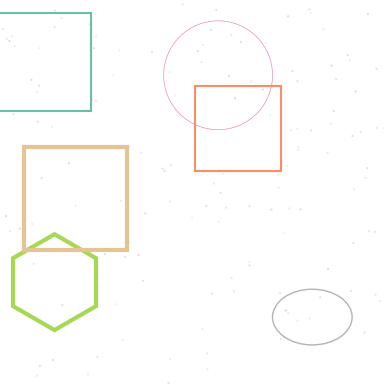[{"shape": "square", "thickness": 1.5, "radius": 0.64, "center": [0.108, 0.84]}, {"shape": "square", "thickness": 1.5, "radius": 0.55, "center": [0.618, 0.666]}, {"shape": "circle", "thickness": 0.5, "radius": 0.71, "center": [0.566, 0.805]}, {"shape": "hexagon", "thickness": 3, "radius": 0.62, "center": [0.142, 0.267]}, {"shape": "square", "thickness": 3, "radius": 0.66, "center": [0.196, 0.485]}, {"shape": "oval", "thickness": 1, "radius": 0.52, "center": [0.811, 0.176]}]